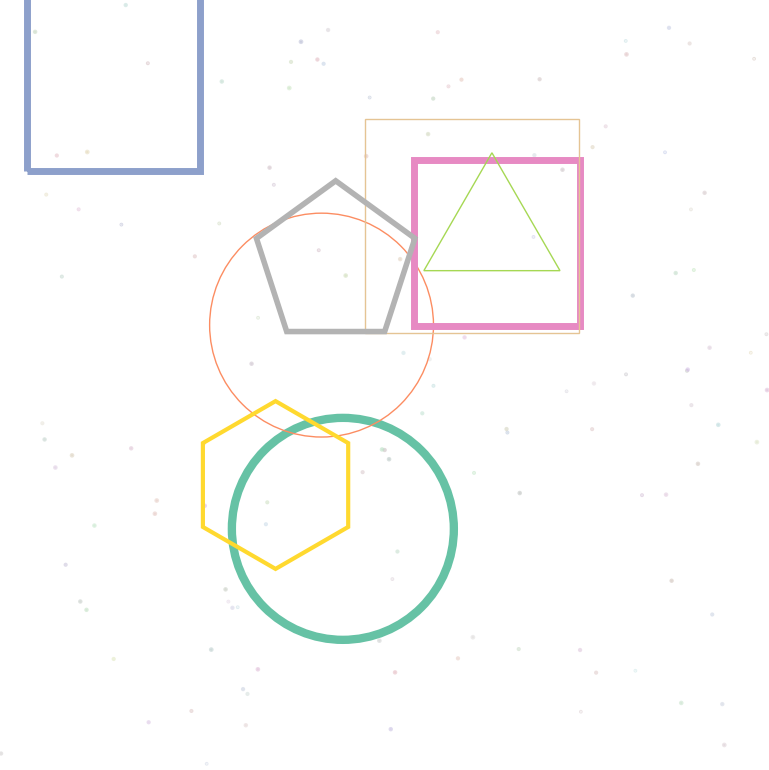[{"shape": "circle", "thickness": 3, "radius": 0.72, "center": [0.445, 0.313]}, {"shape": "circle", "thickness": 0.5, "radius": 0.73, "center": [0.418, 0.578]}, {"shape": "square", "thickness": 2.5, "radius": 0.56, "center": [0.147, 0.891]}, {"shape": "square", "thickness": 2.5, "radius": 0.54, "center": [0.646, 0.685]}, {"shape": "triangle", "thickness": 0.5, "radius": 0.51, "center": [0.639, 0.7]}, {"shape": "hexagon", "thickness": 1.5, "radius": 0.54, "center": [0.358, 0.37]}, {"shape": "square", "thickness": 0.5, "radius": 0.7, "center": [0.613, 0.706]}, {"shape": "pentagon", "thickness": 2, "radius": 0.54, "center": [0.436, 0.657]}]